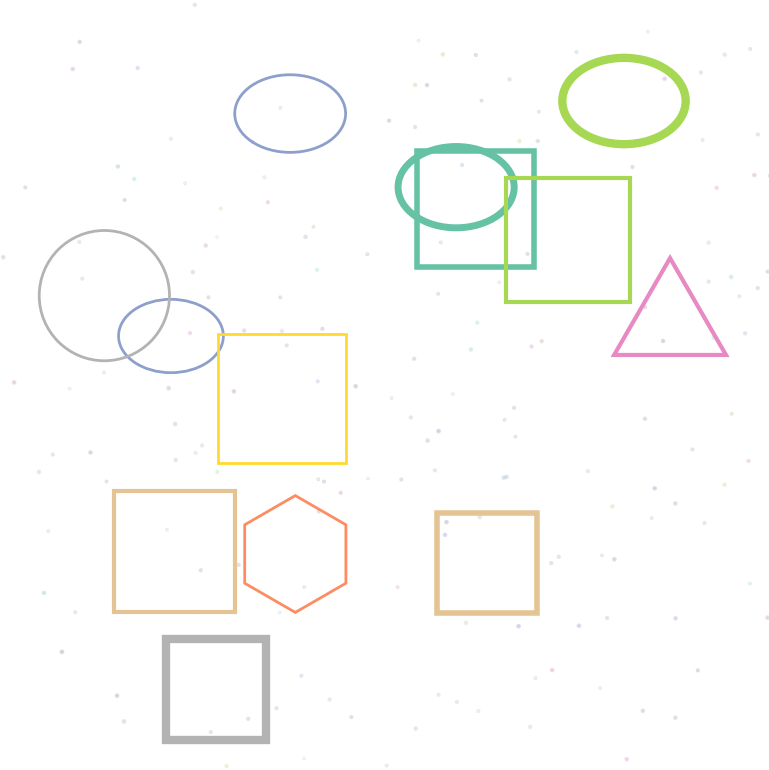[{"shape": "oval", "thickness": 2.5, "radius": 0.38, "center": [0.592, 0.757]}, {"shape": "square", "thickness": 2, "radius": 0.38, "center": [0.617, 0.729]}, {"shape": "hexagon", "thickness": 1, "radius": 0.38, "center": [0.384, 0.281]}, {"shape": "oval", "thickness": 1, "radius": 0.34, "center": [0.222, 0.564]}, {"shape": "oval", "thickness": 1, "radius": 0.36, "center": [0.377, 0.853]}, {"shape": "triangle", "thickness": 1.5, "radius": 0.42, "center": [0.87, 0.581]}, {"shape": "square", "thickness": 1.5, "radius": 0.4, "center": [0.737, 0.689]}, {"shape": "oval", "thickness": 3, "radius": 0.4, "center": [0.81, 0.869]}, {"shape": "square", "thickness": 1, "radius": 0.42, "center": [0.366, 0.482]}, {"shape": "square", "thickness": 2, "radius": 0.32, "center": [0.633, 0.269]}, {"shape": "square", "thickness": 1.5, "radius": 0.39, "center": [0.227, 0.284]}, {"shape": "circle", "thickness": 1, "radius": 0.42, "center": [0.136, 0.616]}, {"shape": "square", "thickness": 3, "radius": 0.33, "center": [0.28, 0.104]}]